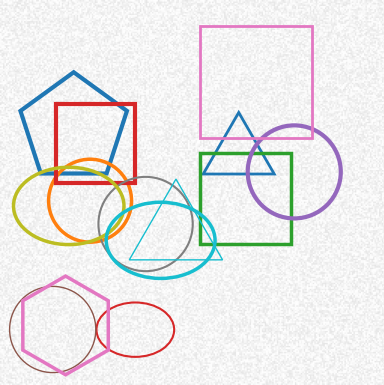[{"shape": "triangle", "thickness": 2, "radius": 0.53, "center": [0.62, 0.601]}, {"shape": "pentagon", "thickness": 3, "radius": 0.73, "center": [0.191, 0.667]}, {"shape": "circle", "thickness": 2.5, "radius": 0.54, "center": [0.234, 0.479]}, {"shape": "square", "thickness": 2.5, "radius": 0.59, "center": [0.637, 0.484]}, {"shape": "square", "thickness": 3, "radius": 0.52, "center": [0.249, 0.627]}, {"shape": "oval", "thickness": 1.5, "radius": 0.5, "center": [0.351, 0.144]}, {"shape": "circle", "thickness": 3, "radius": 0.6, "center": [0.764, 0.554]}, {"shape": "circle", "thickness": 1, "radius": 0.56, "center": [0.137, 0.144]}, {"shape": "hexagon", "thickness": 2.5, "radius": 0.64, "center": [0.17, 0.155]}, {"shape": "square", "thickness": 2, "radius": 0.73, "center": [0.664, 0.788]}, {"shape": "circle", "thickness": 1.5, "radius": 0.61, "center": [0.378, 0.418]}, {"shape": "oval", "thickness": 2.5, "radius": 0.72, "center": [0.179, 0.465]}, {"shape": "triangle", "thickness": 1, "radius": 0.7, "center": [0.457, 0.395]}, {"shape": "oval", "thickness": 2.5, "radius": 0.71, "center": [0.417, 0.376]}]